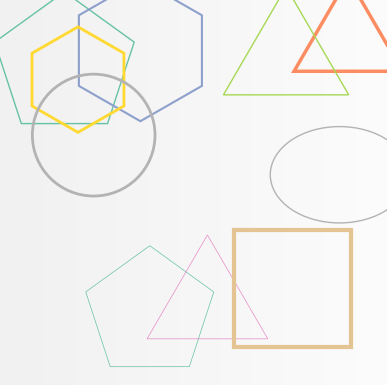[{"shape": "pentagon", "thickness": 0.5, "radius": 0.87, "center": [0.386, 0.188]}, {"shape": "pentagon", "thickness": 1, "radius": 0.95, "center": [0.166, 0.832]}, {"shape": "triangle", "thickness": 2.5, "radius": 0.81, "center": [0.899, 0.896]}, {"shape": "hexagon", "thickness": 1.5, "radius": 0.92, "center": [0.362, 0.869]}, {"shape": "triangle", "thickness": 0.5, "radius": 0.9, "center": [0.535, 0.21]}, {"shape": "triangle", "thickness": 1, "radius": 0.93, "center": [0.738, 0.847]}, {"shape": "hexagon", "thickness": 2, "radius": 0.68, "center": [0.201, 0.793]}, {"shape": "square", "thickness": 3, "radius": 0.76, "center": [0.755, 0.251]}, {"shape": "circle", "thickness": 2, "radius": 0.79, "center": [0.242, 0.649]}, {"shape": "oval", "thickness": 1, "radius": 0.89, "center": [0.876, 0.546]}]